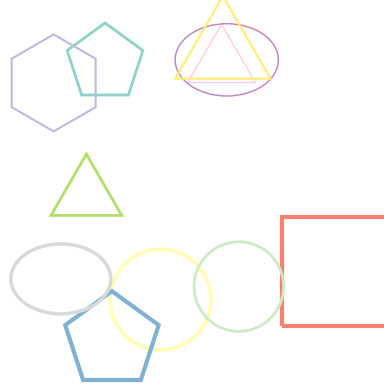[{"shape": "pentagon", "thickness": 2, "radius": 0.52, "center": [0.273, 0.837]}, {"shape": "circle", "thickness": 2.5, "radius": 0.65, "center": [0.417, 0.222]}, {"shape": "hexagon", "thickness": 1.5, "radius": 0.63, "center": [0.139, 0.785]}, {"shape": "square", "thickness": 3, "radius": 0.71, "center": [0.875, 0.295]}, {"shape": "pentagon", "thickness": 3, "radius": 0.64, "center": [0.291, 0.116]}, {"shape": "triangle", "thickness": 2, "radius": 0.53, "center": [0.224, 0.494]}, {"shape": "triangle", "thickness": 1, "radius": 0.51, "center": [0.575, 0.836]}, {"shape": "oval", "thickness": 2.5, "radius": 0.65, "center": [0.158, 0.276]}, {"shape": "oval", "thickness": 1, "radius": 0.67, "center": [0.589, 0.845]}, {"shape": "circle", "thickness": 2, "radius": 0.58, "center": [0.62, 0.256]}, {"shape": "triangle", "thickness": 1.5, "radius": 0.71, "center": [0.579, 0.867]}]